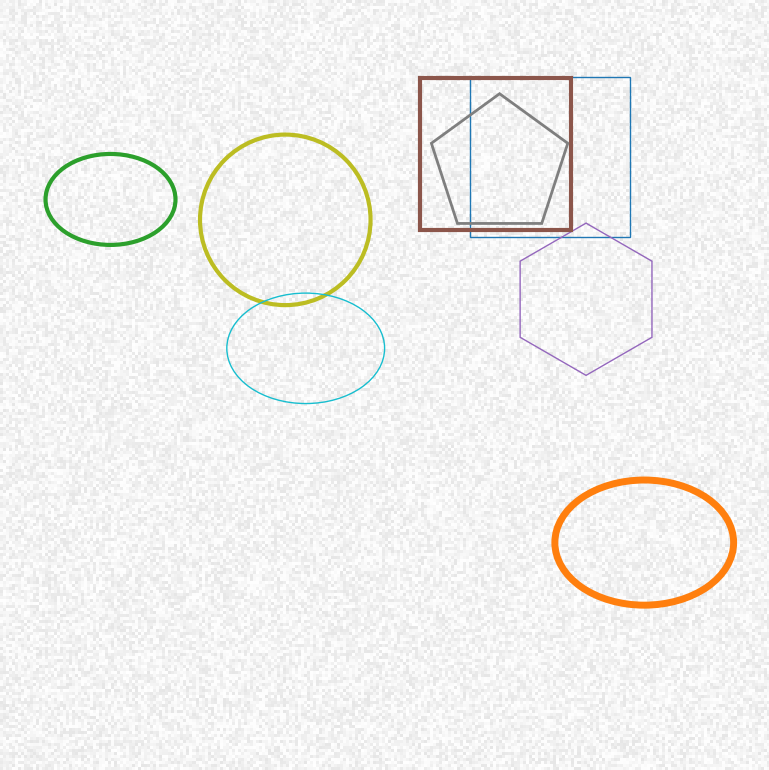[{"shape": "square", "thickness": 0.5, "radius": 0.52, "center": [0.715, 0.796]}, {"shape": "oval", "thickness": 2.5, "radius": 0.58, "center": [0.837, 0.295]}, {"shape": "oval", "thickness": 1.5, "radius": 0.42, "center": [0.144, 0.741]}, {"shape": "hexagon", "thickness": 0.5, "radius": 0.49, "center": [0.761, 0.611]}, {"shape": "square", "thickness": 1.5, "radius": 0.49, "center": [0.644, 0.8]}, {"shape": "pentagon", "thickness": 1, "radius": 0.47, "center": [0.649, 0.785]}, {"shape": "circle", "thickness": 1.5, "radius": 0.55, "center": [0.37, 0.714]}, {"shape": "oval", "thickness": 0.5, "radius": 0.51, "center": [0.397, 0.548]}]